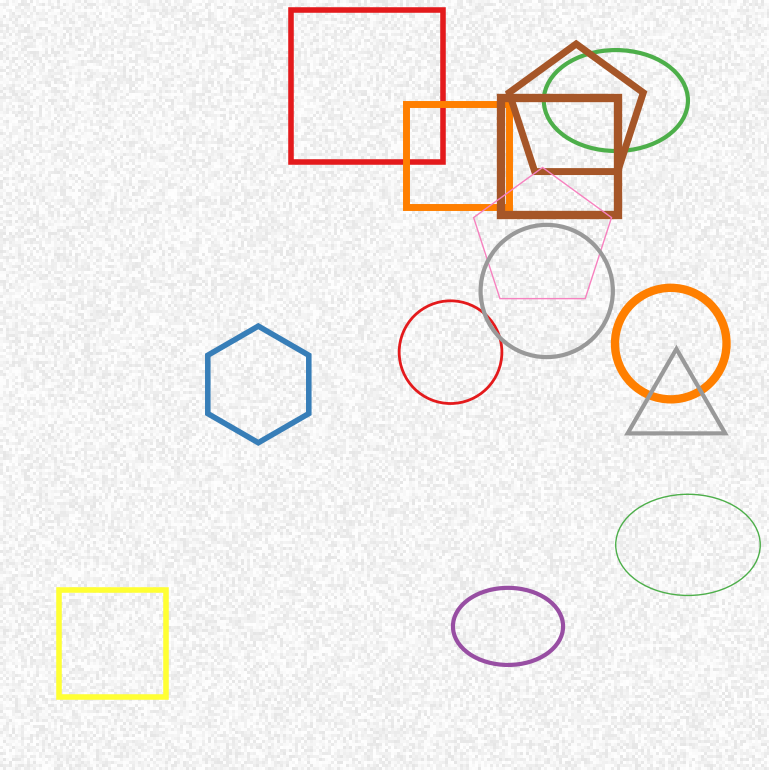[{"shape": "square", "thickness": 2, "radius": 0.49, "center": [0.477, 0.888]}, {"shape": "circle", "thickness": 1, "radius": 0.33, "center": [0.585, 0.543]}, {"shape": "hexagon", "thickness": 2, "radius": 0.38, "center": [0.335, 0.501]}, {"shape": "oval", "thickness": 1.5, "radius": 0.47, "center": [0.8, 0.869]}, {"shape": "oval", "thickness": 0.5, "radius": 0.47, "center": [0.893, 0.292]}, {"shape": "oval", "thickness": 1.5, "radius": 0.36, "center": [0.66, 0.186]}, {"shape": "circle", "thickness": 3, "radius": 0.36, "center": [0.871, 0.554]}, {"shape": "square", "thickness": 2.5, "radius": 0.34, "center": [0.595, 0.798]}, {"shape": "square", "thickness": 2, "radius": 0.35, "center": [0.146, 0.164]}, {"shape": "square", "thickness": 3, "radius": 0.38, "center": [0.726, 0.797]}, {"shape": "pentagon", "thickness": 2.5, "radius": 0.46, "center": [0.748, 0.851]}, {"shape": "pentagon", "thickness": 0.5, "radius": 0.47, "center": [0.705, 0.688]}, {"shape": "circle", "thickness": 1.5, "radius": 0.43, "center": [0.71, 0.622]}, {"shape": "triangle", "thickness": 1.5, "radius": 0.37, "center": [0.878, 0.474]}]